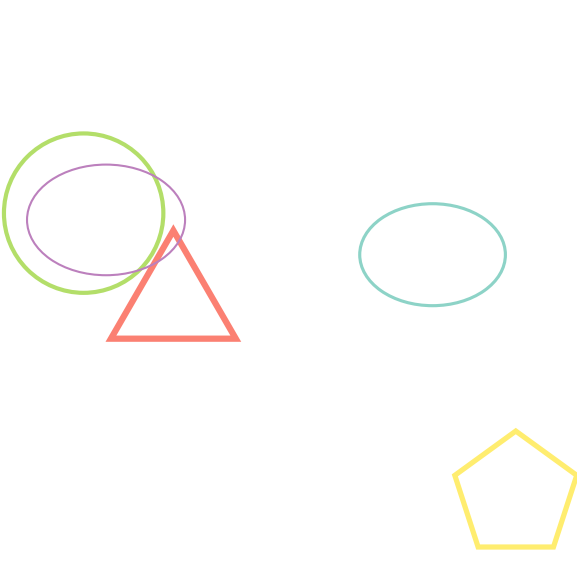[{"shape": "oval", "thickness": 1.5, "radius": 0.63, "center": [0.749, 0.558]}, {"shape": "triangle", "thickness": 3, "radius": 0.62, "center": [0.3, 0.475]}, {"shape": "circle", "thickness": 2, "radius": 0.69, "center": [0.145, 0.63]}, {"shape": "oval", "thickness": 1, "radius": 0.68, "center": [0.184, 0.618]}, {"shape": "pentagon", "thickness": 2.5, "radius": 0.55, "center": [0.893, 0.142]}]